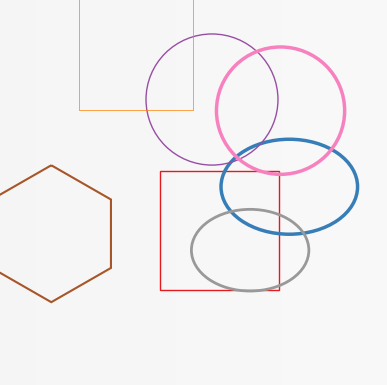[{"shape": "square", "thickness": 1, "radius": 0.77, "center": [0.565, 0.402]}, {"shape": "oval", "thickness": 2.5, "radius": 0.88, "center": [0.747, 0.515]}, {"shape": "circle", "thickness": 1, "radius": 0.85, "center": [0.547, 0.741]}, {"shape": "square", "thickness": 0.5, "radius": 0.73, "center": [0.35, 0.86]}, {"shape": "hexagon", "thickness": 1.5, "radius": 0.89, "center": [0.132, 0.393]}, {"shape": "circle", "thickness": 2.5, "radius": 0.83, "center": [0.724, 0.713]}, {"shape": "oval", "thickness": 2, "radius": 0.76, "center": [0.645, 0.35]}]